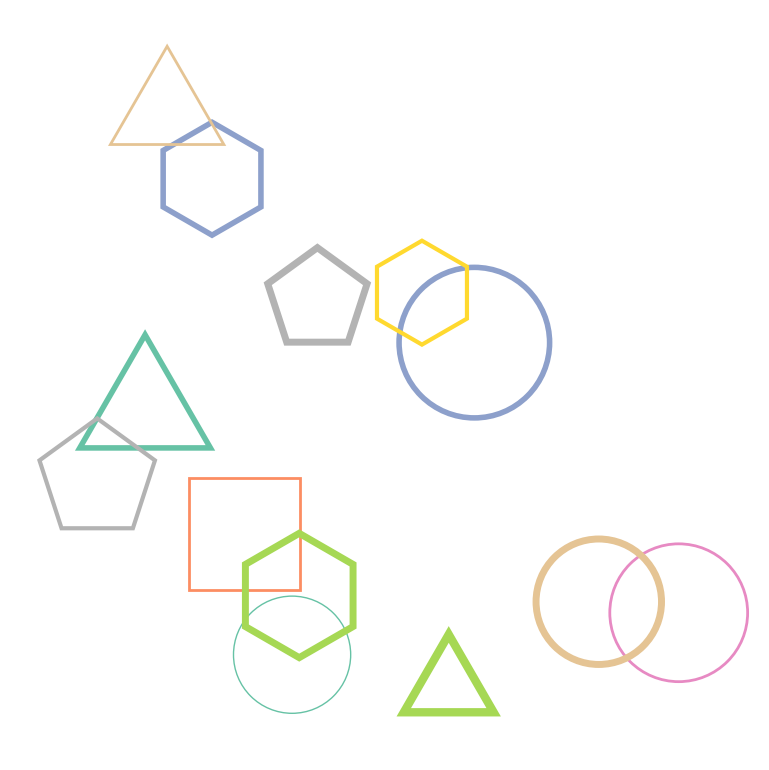[{"shape": "circle", "thickness": 0.5, "radius": 0.38, "center": [0.379, 0.15]}, {"shape": "triangle", "thickness": 2, "radius": 0.49, "center": [0.188, 0.467]}, {"shape": "square", "thickness": 1, "radius": 0.36, "center": [0.318, 0.306]}, {"shape": "hexagon", "thickness": 2, "radius": 0.37, "center": [0.275, 0.768]}, {"shape": "circle", "thickness": 2, "radius": 0.49, "center": [0.616, 0.555]}, {"shape": "circle", "thickness": 1, "radius": 0.45, "center": [0.881, 0.204]}, {"shape": "hexagon", "thickness": 2.5, "radius": 0.4, "center": [0.389, 0.227]}, {"shape": "triangle", "thickness": 3, "radius": 0.34, "center": [0.583, 0.109]}, {"shape": "hexagon", "thickness": 1.5, "radius": 0.34, "center": [0.548, 0.62]}, {"shape": "circle", "thickness": 2.5, "radius": 0.41, "center": [0.778, 0.219]}, {"shape": "triangle", "thickness": 1, "radius": 0.43, "center": [0.217, 0.855]}, {"shape": "pentagon", "thickness": 1.5, "radius": 0.39, "center": [0.126, 0.378]}, {"shape": "pentagon", "thickness": 2.5, "radius": 0.34, "center": [0.412, 0.611]}]